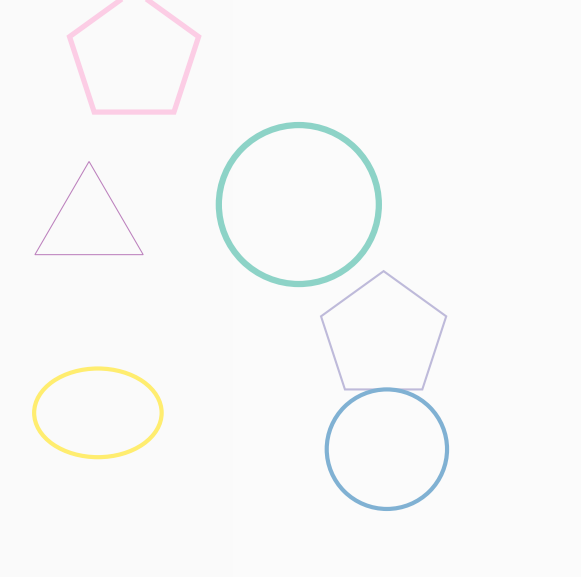[{"shape": "circle", "thickness": 3, "radius": 0.69, "center": [0.514, 0.645]}, {"shape": "pentagon", "thickness": 1, "radius": 0.57, "center": [0.66, 0.416]}, {"shape": "circle", "thickness": 2, "radius": 0.52, "center": [0.666, 0.221]}, {"shape": "pentagon", "thickness": 2.5, "radius": 0.58, "center": [0.231, 0.9]}, {"shape": "triangle", "thickness": 0.5, "radius": 0.54, "center": [0.153, 0.612]}, {"shape": "oval", "thickness": 2, "radius": 0.55, "center": [0.168, 0.284]}]